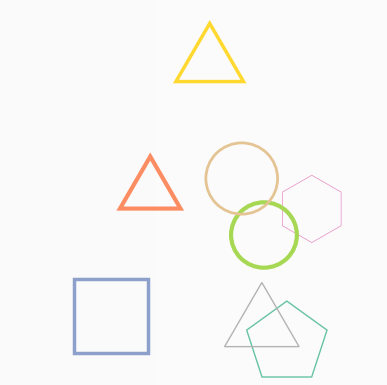[{"shape": "pentagon", "thickness": 1, "radius": 0.54, "center": [0.74, 0.109]}, {"shape": "triangle", "thickness": 3, "radius": 0.45, "center": [0.388, 0.503]}, {"shape": "square", "thickness": 2.5, "radius": 0.48, "center": [0.286, 0.179]}, {"shape": "hexagon", "thickness": 0.5, "radius": 0.44, "center": [0.805, 0.457]}, {"shape": "circle", "thickness": 3, "radius": 0.42, "center": [0.681, 0.39]}, {"shape": "triangle", "thickness": 2.5, "radius": 0.5, "center": [0.541, 0.838]}, {"shape": "circle", "thickness": 2, "radius": 0.46, "center": [0.624, 0.536]}, {"shape": "triangle", "thickness": 1, "radius": 0.56, "center": [0.676, 0.155]}]